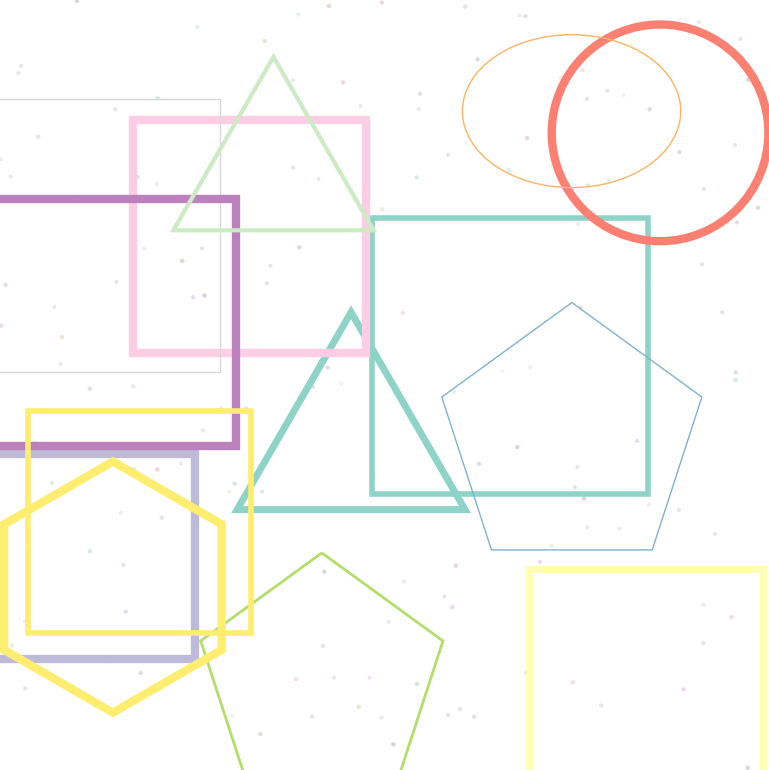[{"shape": "triangle", "thickness": 2.5, "radius": 0.85, "center": [0.456, 0.424]}, {"shape": "square", "thickness": 2, "radius": 0.9, "center": [0.663, 0.537]}, {"shape": "square", "thickness": 2.5, "radius": 0.76, "center": [0.839, 0.109]}, {"shape": "square", "thickness": 3, "radius": 0.67, "center": [0.119, 0.277]}, {"shape": "circle", "thickness": 3, "radius": 0.7, "center": [0.857, 0.827]}, {"shape": "pentagon", "thickness": 0.5, "radius": 0.89, "center": [0.743, 0.429]}, {"shape": "oval", "thickness": 0.5, "radius": 0.71, "center": [0.742, 0.856]}, {"shape": "pentagon", "thickness": 1, "radius": 0.83, "center": [0.418, 0.117]}, {"shape": "square", "thickness": 3, "radius": 0.76, "center": [0.324, 0.693]}, {"shape": "square", "thickness": 0.5, "radius": 0.89, "center": [0.108, 0.694]}, {"shape": "square", "thickness": 3, "radius": 0.8, "center": [0.146, 0.581]}, {"shape": "triangle", "thickness": 1.5, "radius": 0.75, "center": [0.355, 0.776]}, {"shape": "square", "thickness": 2, "radius": 0.72, "center": [0.181, 0.322]}, {"shape": "hexagon", "thickness": 3, "radius": 0.82, "center": [0.147, 0.238]}]